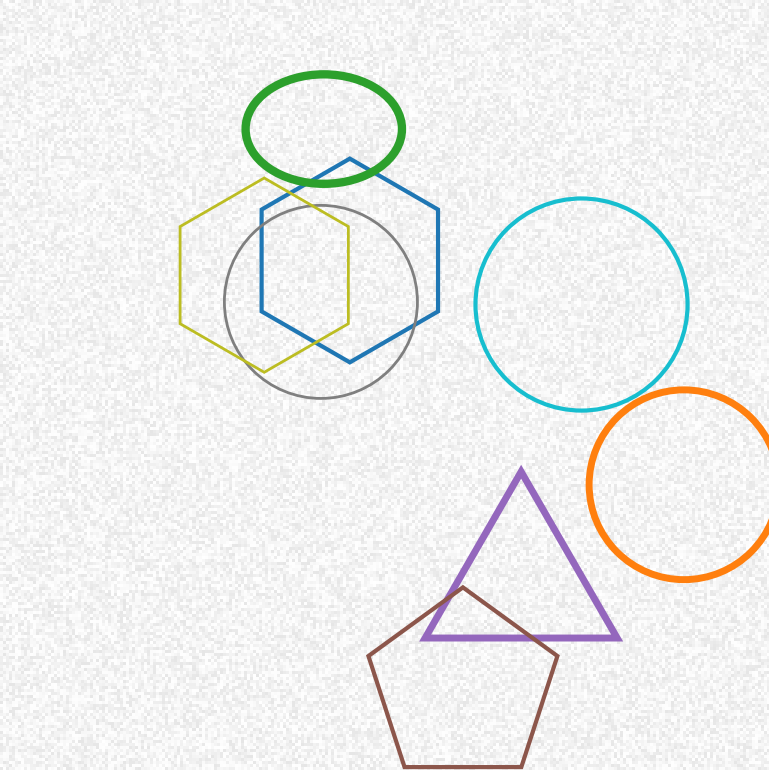[{"shape": "hexagon", "thickness": 1.5, "radius": 0.66, "center": [0.454, 0.662]}, {"shape": "circle", "thickness": 2.5, "radius": 0.62, "center": [0.888, 0.37]}, {"shape": "oval", "thickness": 3, "radius": 0.51, "center": [0.421, 0.832]}, {"shape": "triangle", "thickness": 2.5, "radius": 0.72, "center": [0.677, 0.243]}, {"shape": "pentagon", "thickness": 1.5, "radius": 0.65, "center": [0.601, 0.108]}, {"shape": "circle", "thickness": 1, "radius": 0.63, "center": [0.417, 0.608]}, {"shape": "hexagon", "thickness": 1, "radius": 0.63, "center": [0.343, 0.643]}, {"shape": "circle", "thickness": 1.5, "radius": 0.69, "center": [0.755, 0.605]}]